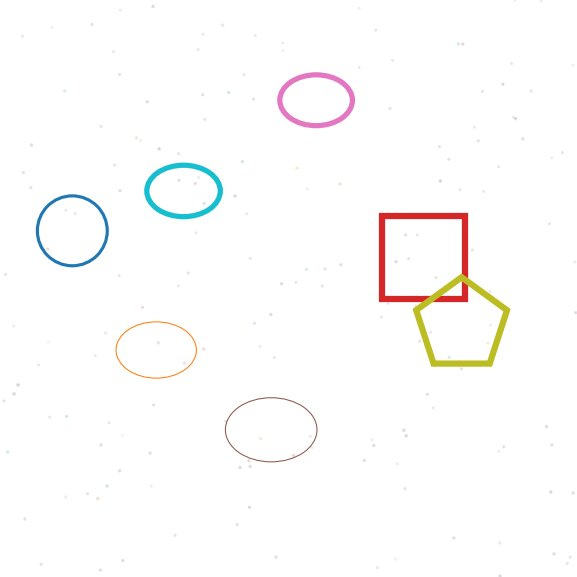[{"shape": "circle", "thickness": 1.5, "radius": 0.3, "center": [0.125, 0.599]}, {"shape": "oval", "thickness": 0.5, "radius": 0.35, "center": [0.271, 0.393]}, {"shape": "square", "thickness": 3, "radius": 0.36, "center": [0.733, 0.553]}, {"shape": "oval", "thickness": 0.5, "radius": 0.4, "center": [0.47, 0.255]}, {"shape": "oval", "thickness": 2.5, "radius": 0.31, "center": [0.547, 0.826]}, {"shape": "pentagon", "thickness": 3, "radius": 0.41, "center": [0.799, 0.436]}, {"shape": "oval", "thickness": 2.5, "radius": 0.32, "center": [0.318, 0.668]}]